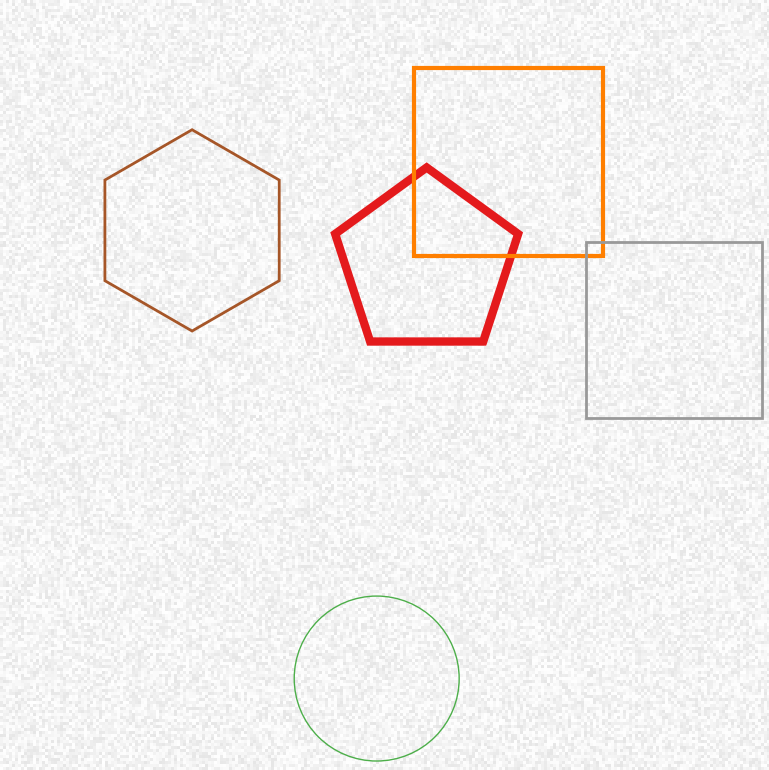[{"shape": "pentagon", "thickness": 3, "radius": 0.62, "center": [0.554, 0.658]}, {"shape": "circle", "thickness": 0.5, "radius": 0.54, "center": [0.489, 0.119]}, {"shape": "square", "thickness": 1.5, "radius": 0.61, "center": [0.66, 0.79]}, {"shape": "hexagon", "thickness": 1, "radius": 0.65, "center": [0.249, 0.701]}, {"shape": "square", "thickness": 1, "radius": 0.57, "center": [0.875, 0.571]}]